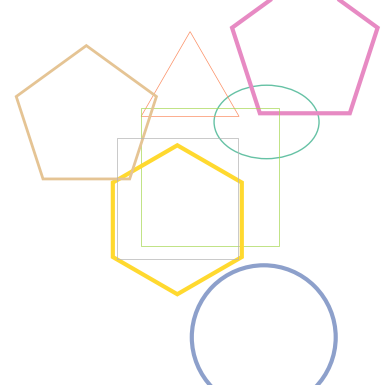[{"shape": "oval", "thickness": 1, "radius": 0.68, "center": [0.692, 0.683]}, {"shape": "triangle", "thickness": 0.5, "radius": 0.73, "center": [0.494, 0.771]}, {"shape": "circle", "thickness": 3, "radius": 0.93, "center": [0.685, 0.124]}, {"shape": "pentagon", "thickness": 3, "radius": 0.99, "center": [0.792, 0.867]}, {"shape": "square", "thickness": 0.5, "radius": 0.9, "center": [0.545, 0.54]}, {"shape": "hexagon", "thickness": 3, "radius": 0.97, "center": [0.461, 0.429]}, {"shape": "pentagon", "thickness": 2, "radius": 0.96, "center": [0.224, 0.69]}, {"shape": "square", "thickness": 0.5, "radius": 0.79, "center": [0.461, 0.485]}]